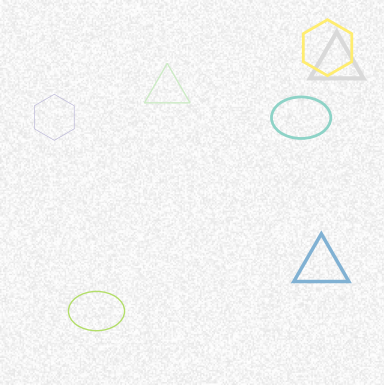[{"shape": "oval", "thickness": 2, "radius": 0.39, "center": [0.782, 0.694]}, {"shape": "hexagon", "thickness": 0.5, "radius": 0.3, "center": [0.141, 0.695]}, {"shape": "triangle", "thickness": 2.5, "radius": 0.41, "center": [0.835, 0.31]}, {"shape": "oval", "thickness": 1, "radius": 0.36, "center": [0.251, 0.192]}, {"shape": "triangle", "thickness": 3, "radius": 0.4, "center": [0.875, 0.837]}, {"shape": "triangle", "thickness": 1, "radius": 0.34, "center": [0.434, 0.767]}, {"shape": "hexagon", "thickness": 2, "radius": 0.36, "center": [0.851, 0.876]}]